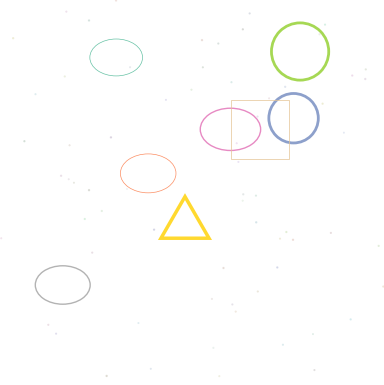[{"shape": "oval", "thickness": 0.5, "radius": 0.34, "center": [0.302, 0.851]}, {"shape": "oval", "thickness": 0.5, "radius": 0.36, "center": [0.385, 0.55]}, {"shape": "circle", "thickness": 2, "radius": 0.32, "center": [0.763, 0.693]}, {"shape": "oval", "thickness": 1, "radius": 0.39, "center": [0.599, 0.664]}, {"shape": "circle", "thickness": 2, "radius": 0.37, "center": [0.779, 0.866]}, {"shape": "triangle", "thickness": 2.5, "radius": 0.36, "center": [0.48, 0.417]}, {"shape": "square", "thickness": 0.5, "radius": 0.38, "center": [0.675, 0.664]}, {"shape": "oval", "thickness": 1, "radius": 0.36, "center": [0.163, 0.26]}]